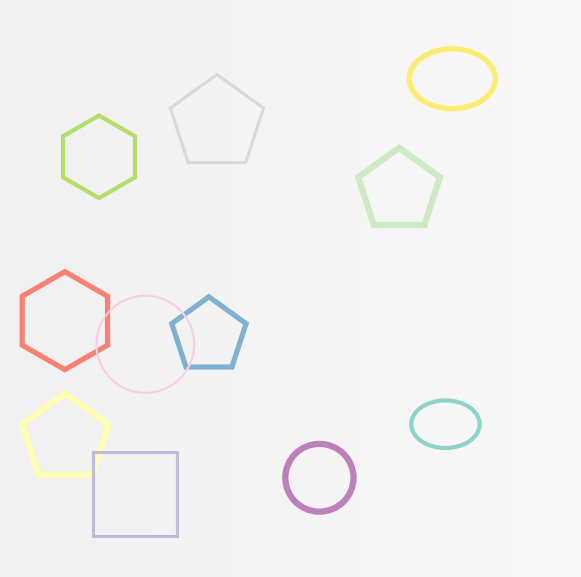[{"shape": "oval", "thickness": 2, "radius": 0.29, "center": [0.766, 0.265]}, {"shape": "pentagon", "thickness": 3, "radius": 0.39, "center": [0.112, 0.24]}, {"shape": "square", "thickness": 1.5, "radius": 0.36, "center": [0.232, 0.143]}, {"shape": "hexagon", "thickness": 2.5, "radius": 0.42, "center": [0.112, 0.444]}, {"shape": "pentagon", "thickness": 2.5, "radius": 0.34, "center": [0.359, 0.418]}, {"shape": "hexagon", "thickness": 2, "radius": 0.36, "center": [0.17, 0.728]}, {"shape": "circle", "thickness": 1, "radius": 0.42, "center": [0.25, 0.403]}, {"shape": "pentagon", "thickness": 1.5, "radius": 0.42, "center": [0.373, 0.786]}, {"shape": "circle", "thickness": 3, "radius": 0.29, "center": [0.55, 0.172]}, {"shape": "pentagon", "thickness": 3, "radius": 0.37, "center": [0.687, 0.669]}, {"shape": "oval", "thickness": 2.5, "radius": 0.37, "center": [0.778, 0.863]}]